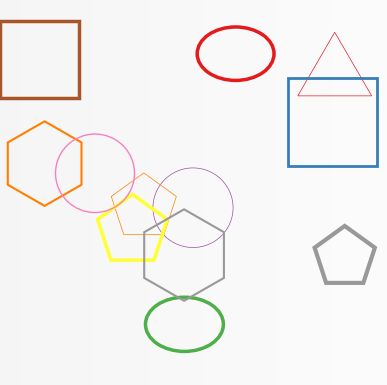[{"shape": "oval", "thickness": 2.5, "radius": 0.5, "center": [0.608, 0.861]}, {"shape": "triangle", "thickness": 0.5, "radius": 0.55, "center": [0.864, 0.806]}, {"shape": "square", "thickness": 2, "radius": 0.58, "center": [0.858, 0.683]}, {"shape": "oval", "thickness": 2.5, "radius": 0.5, "center": [0.476, 0.158]}, {"shape": "circle", "thickness": 0.5, "radius": 0.52, "center": [0.498, 0.46]}, {"shape": "pentagon", "thickness": 0.5, "radius": 0.44, "center": [0.371, 0.462]}, {"shape": "hexagon", "thickness": 1.5, "radius": 0.55, "center": [0.115, 0.575]}, {"shape": "pentagon", "thickness": 2.5, "radius": 0.47, "center": [0.342, 0.401]}, {"shape": "square", "thickness": 2.5, "radius": 0.5, "center": [0.102, 0.845]}, {"shape": "circle", "thickness": 1, "radius": 0.51, "center": [0.245, 0.55]}, {"shape": "pentagon", "thickness": 3, "radius": 0.41, "center": [0.89, 0.331]}, {"shape": "hexagon", "thickness": 1.5, "radius": 0.59, "center": [0.475, 0.338]}]